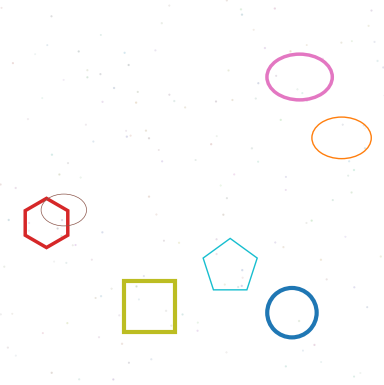[{"shape": "circle", "thickness": 3, "radius": 0.32, "center": [0.758, 0.188]}, {"shape": "oval", "thickness": 1, "radius": 0.39, "center": [0.887, 0.642]}, {"shape": "hexagon", "thickness": 2.5, "radius": 0.32, "center": [0.121, 0.421]}, {"shape": "oval", "thickness": 0.5, "radius": 0.3, "center": [0.166, 0.455]}, {"shape": "oval", "thickness": 2.5, "radius": 0.42, "center": [0.778, 0.8]}, {"shape": "square", "thickness": 3, "radius": 0.33, "center": [0.389, 0.204]}, {"shape": "pentagon", "thickness": 1, "radius": 0.37, "center": [0.598, 0.307]}]